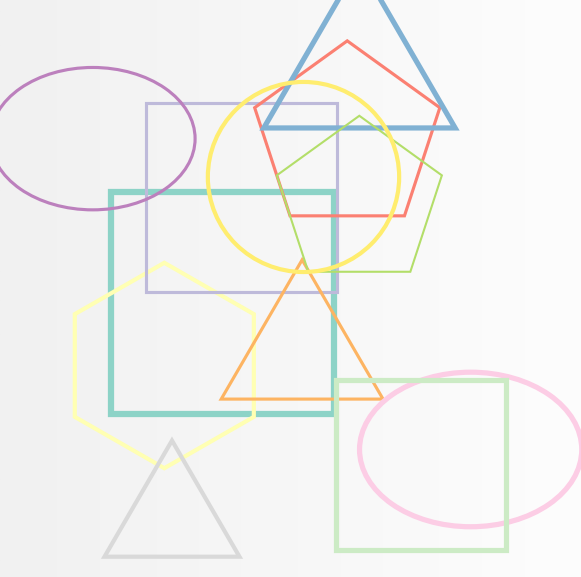[{"shape": "square", "thickness": 3, "radius": 0.96, "center": [0.383, 0.474]}, {"shape": "hexagon", "thickness": 2, "radius": 0.89, "center": [0.283, 0.366]}, {"shape": "square", "thickness": 1.5, "radius": 0.82, "center": [0.416, 0.657]}, {"shape": "pentagon", "thickness": 1.5, "radius": 0.84, "center": [0.597, 0.761]}, {"shape": "triangle", "thickness": 2.5, "radius": 0.95, "center": [0.618, 0.873]}, {"shape": "triangle", "thickness": 1.5, "radius": 0.8, "center": [0.52, 0.388]}, {"shape": "pentagon", "thickness": 1, "radius": 0.75, "center": [0.618, 0.649]}, {"shape": "oval", "thickness": 2.5, "radius": 0.96, "center": [0.81, 0.221]}, {"shape": "triangle", "thickness": 2, "radius": 0.67, "center": [0.296, 0.102]}, {"shape": "oval", "thickness": 1.5, "radius": 0.88, "center": [0.16, 0.759]}, {"shape": "square", "thickness": 2.5, "radius": 0.73, "center": [0.724, 0.194]}, {"shape": "circle", "thickness": 2, "radius": 0.82, "center": [0.522, 0.693]}]